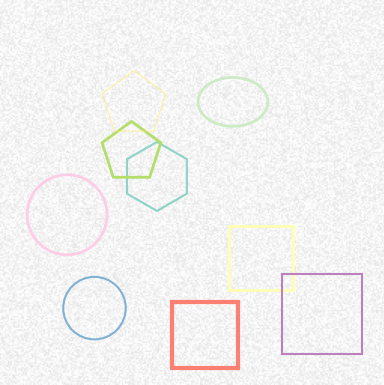[{"shape": "hexagon", "thickness": 1.5, "radius": 0.45, "center": [0.408, 0.542]}, {"shape": "square", "thickness": 2, "radius": 0.41, "center": [0.678, 0.33]}, {"shape": "square", "thickness": 3, "radius": 0.43, "center": [0.532, 0.13]}, {"shape": "circle", "thickness": 1.5, "radius": 0.41, "center": [0.245, 0.2]}, {"shape": "pentagon", "thickness": 2, "radius": 0.4, "center": [0.341, 0.604]}, {"shape": "circle", "thickness": 2, "radius": 0.52, "center": [0.174, 0.442]}, {"shape": "square", "thickness": 1.5, "radius": 0.52, "center": [0.837, 0.184]}, {"shape": "oval", "thickness": 2, "radius": 0.45, "center": [0.605, 0.735]}, {"shape": "pentagon", "thickness": 0.5, "radius": 0.43, "center": [0.348, 0.73]}]